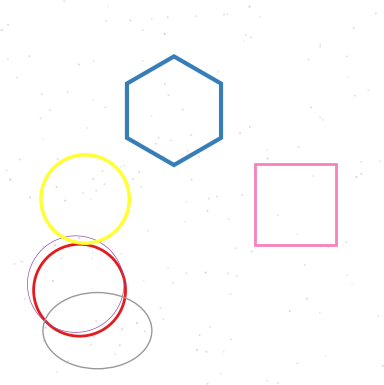[{"shape": "circle", "thickness": 2, "radius": 0.6, "center": [0.207, 0.246]}, {"shape": "hexagon", "thickness": 3, "radius": 0.71, "center": [0.452, 0.712]}, {"shape": "circle", "thickness": 0.5, "radius": 0.63, "center": [0.197, 0.262]}, {"shape": "circle", "thickness": 2.5, "radius": 0.57, "center": [0.221, 0.483]}, {"shape": "square", "thickness": 2, "radius": 0.52, "center": [0.767, 0.468]}, {"shape": "oval", "thickness": 1, "radius": 0.71, "center": [0.253, 0.141]}]